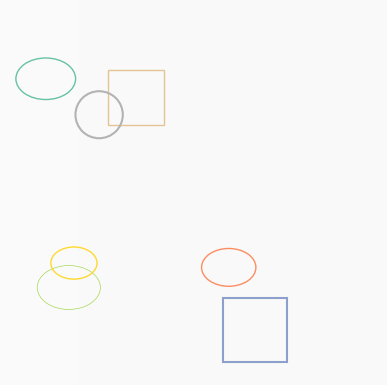[{"shape": "oval", "thickness": 1, "radius": 0.39, "center": [0.118, 0.795]}, {"shape": "oval", "thickness": 1, "radius": 0.35, "center": [0.59, 0.306]}, {"shape": "square", "thickness": 1.5, "radius": 0.42, "center": [0.659, 0.143]}, {"shape": "oval", "thickness": 0.5, "radius": 0.41, "center": [0.178, 0.253]}, {"shape": "oval", "thickness": 1, "radius": 0.3, "center": [0.191, 0.317]}, {"shape": "square", "thickness": 1, "radius": 0.36, "center": [0.351, 0.746]}, {"shape": "circle", "thickness": 1.5, "radius": 0.31, "center": [0.256, 0.702]}]